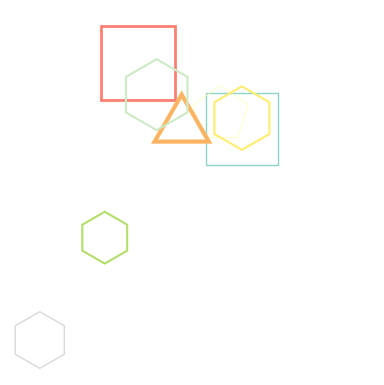[{"shape": "square", "thickness": 1, "radius": 0.47, "center": [0.629, 0.665]}, {"shape": "pentagon", "thickness": 0.5, "radius": 0.38, "center": [0.573, 0.704]}, {"shape": "square", "thickness": 2, "radius": 0.48, "center": [0.358, 0.836]}, {"shape": "triangle", "thickness": 3, "radius": 0.41, "center": [0.472, 0.673]}, {"shape": "hexagon", "thickness": 1.5, "radius": 0.34, "center": [0.272, 0.383]}, {"shape": "hexagon", "thickness": 1, "radius": 0.37, "center": [0.103, 0.117]}, {"shape": "hexagon", "thickness": 1.5, "radius": 0.46, "center": [0.407, 0.754]}, {"shape": "hexagon", "thickness": 1.5, "radius": 0.41, "center": [0.628, 0.693]}]